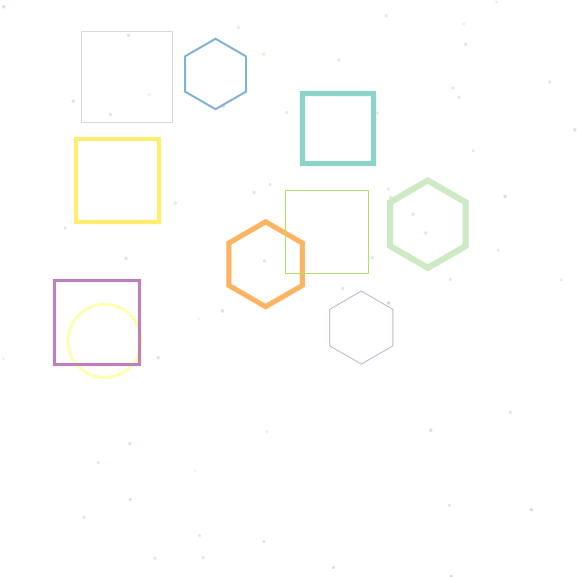[{"shape": "square", "thickness": 2.5, "radius": 0.3, "center": [0.584, 0.777]}, {"shape": "circle", "thickness": 1.5, "radius": 0.32, "center": [0.181, 0.409]}, {"shape": "hexagon", "thickness": 0.5, "radius": 0.32, "center": [0.626, 0.432]}, {"shape": "hexagon", "thickness": 1, "radius": 0.3, "center": [0.373, 0.871]}, {"shape": "hexagon", "thickness": 2.5, "radius": 0.37, "center": [0.46, 0.542]}, {"shape": "square", "thickness": 0.5, "radius": 0.36, "center": [0.565, 0.599]}, {"shape": "square", "thickness": 0.5, "radius": 0.39, "center": [0.219, 0.867]}, {"shape": "square", "thickness": 1.5, "radius": 0.37, "center": [0.167, 0.442]}, {"shape": "hexagon", "thickness": 3, "radius": 0.38, "center": [0.741, 0.611]}, {"shape": "square", "thickness": 2, "radius": 0.36, "center": [0.203, 0.687]}]